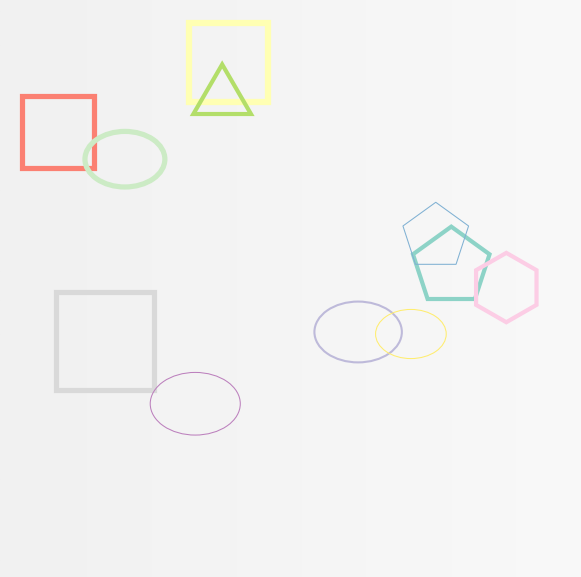[{"shape": "pentagon", "thickness": 2, "radius": 0.35, "center": [0.776, 0.537]}, {"shape": "square", "thickness": 3, "radius": 0.34, "center": [0.393, 0.891]}, {"shape": "oval", "thickness": 1, "radius": 0.38, "center": [0.616, 0.424]}, {"shape": "square", "thickness": 2.5, "radius": 0.31, "center": [0.1, 0.77]}, {"shape": "pentagon", "thickness": 0.5, "radius": 0.3, "center": [0.75, 0.589]}, {"shape": "triangle", "thickness": 2, "radius": 0.29, "center": [0.382, 0.83]}, {"shape": "hexagon", "thickness": 2, "radius": 0.3, "center": [0.871, 0.501]}, {"shape": "square", "thickness": 2.5, "radius": 0.42, "center": [0.181, 0.408]}, {"shape": "oval", "thickness": 0.5, "radius": 0.39, "center": [0.336, 0.3]}, {"shape": "oval", "thickness": 2.5, "radius": 0.34, "center": [0.215, 0.723]}, {"shape": "oval", "thickness": 0.5, "radius": 0.3, "center": [0.707, 0.421]}]